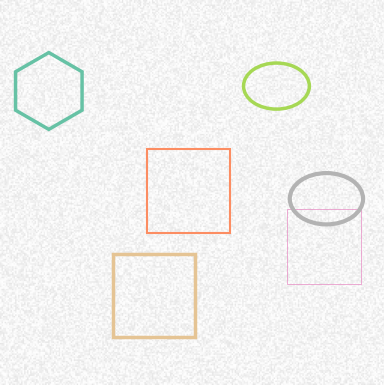[{"shape": "hexagon", "thickness": 2.5, "radius": 0.5, "center": [0.127, 0.764]}, {"shape": "square", "thickness": 1.5, "radius": 0.54, "center": [0.49, 0.504]}, {"shape": "square", "thickness": 0.5, "radius": 0.48, "center": [0.842, 0.36]}, {"shape": "oval", "thickness": 2.5, "radius": 0.43, "center": [0.718, 0.776]}, {"shape": "square", "thickness": 2.5, "radius": 0.54, "center": [0.4, 0.232]}, {"shape": "oval", "thickness": 3, "radius": 0.48, "center": [0.848, 0.484]}]